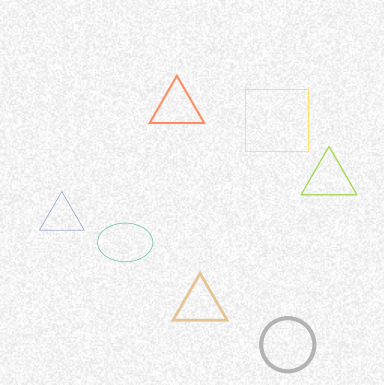[{"shape": "oval", "thickness": 0.5, "radius": 0.36, "center": [0.325, 0.37]}, {"shape": "triangle", "thickness": 1.5, "radius": 0.41, "center": [0.46, 0.722]}, {"shape": "triangle", "thickness": 0.5, "radius": 0.34, "center": [0.161, 0.436]}, {"shape": "triangle", "thickness": 1, "radius": 0.42, "center": [0.855, 0.536]}, {"shape": "square", "thickness": 0.5, "radius": 0.41, "center": [0.718, 0.688]}, {"shape": "triangle", "thickness": 2, "radius": 0.4, "center": [0.52, 0.209]}, {"shape": "circle", "thickness": 3, "radius": 0.35, "center": [0.747, 0.105]}]